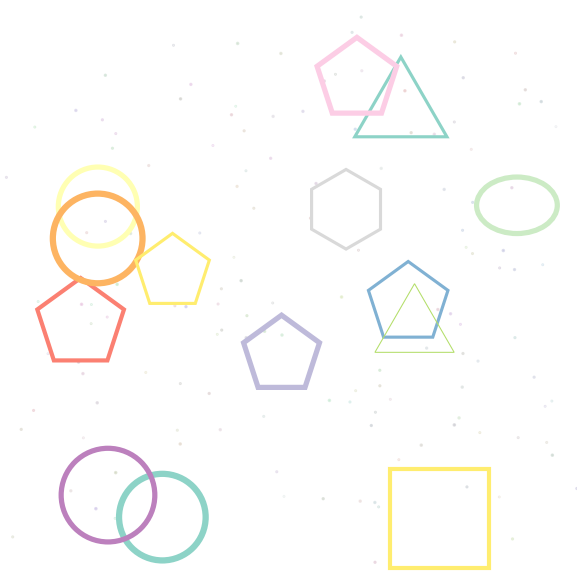[{"shape": "triangle", "thickness": 1.5, "radius": 0.46, "center": [0.694, 0.808]}, {"shape": "circle", "thickness": 3, "radius": 0.37, "center": [0.281, 0.104]}, {"shape": "circle", "thickness": 2.5, "radius": 0.34, "center": [0.169, 0.641]}, {"shape": "pentagon", "thickness": 2.5, "radius": 0.35, "center": [0.488, 0.384]}, {"shape": "pentagon", "thickness": 2, "radius": 0.39, "center": [0.14, 0.439]}, {"shape": "pentagon", "thickness": 1.5, "radius": 0.36, "center": [0.707, 0.474]}, {"shape": "circle", "thickness": 3, "radius": 0.39, "center": [0.169, 0.586]}, {"shape": "triangle", "thickness": 0.5, "radius": 0.4, "center": [0.718, 0.429]}, {"shape": "pentagon", "thickness": 2.5, "radius": 0.36, "center": [0.618, 0.862]}, {"shape": "hexagon", "thickness": 1.5, "radius": 0.34, "center": [0.599, 0.637]}, {"shape": "circle", "thickness": 2.5, "radius": 0.41, "center": [0.187, 0.142]}, {"shape": "oval", "thickness": 2.5, "radius": 0.35, "center": [0.895, 0.644]}, {"shape": "square", "thickness": 2, "radius": 0.43, "center": [0.761, 0.101]}, {"shape": "pentagon", "thickness": 1.5, "radius": 0.34, "center": [0.299, 0.528]}]